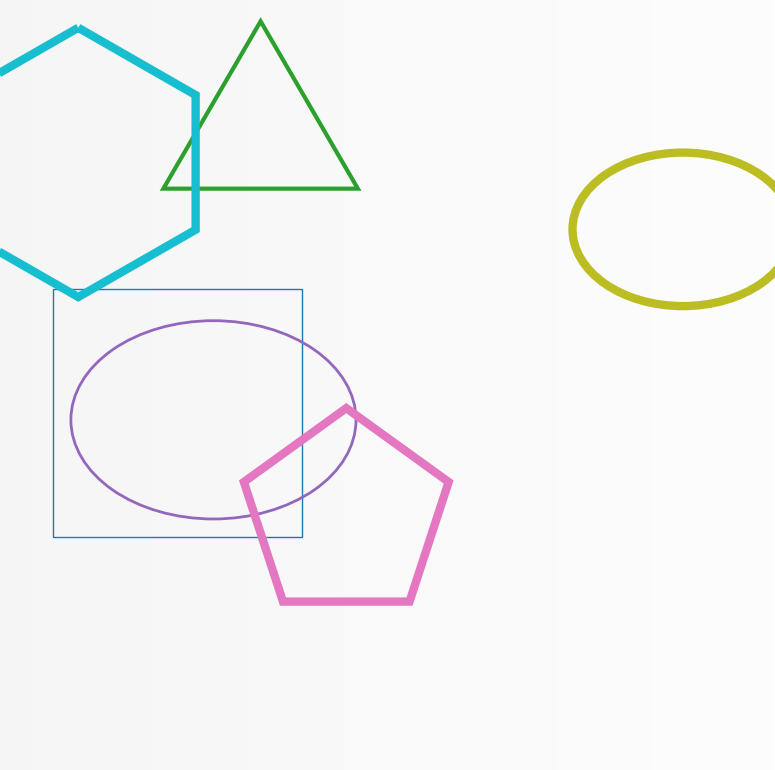[{"shape": "square", "thickness": 0.5, "radius": 0.8, "center": [0.229, 0.463]}, {"shape": "triangle", "thickness": 1.5, "radius": 0.72, "center": [0.336, 0.827]}, {"shape": "oval", "thickness": 1, "radius": 0.92, "center": [0.275, 0.455]}, {"shape": "pentagon", "thickness": 3, "radius": 0.69, "center": [0.447, 0.331]}, {"shape": "oval", "thickness": 3, "radius": 0.71, "center": [0.881, 0.702]}, {"shape": "hexagon", "thickness": 3, "radius": 0.87, "center": [0.101, 0.789]}]